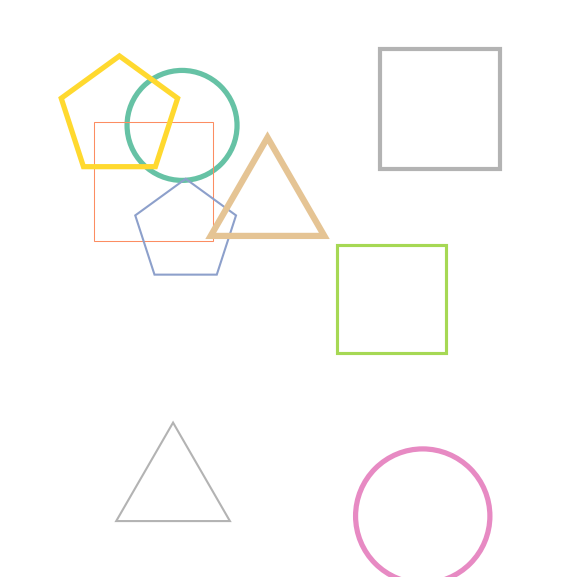[{"shape": "circle", "thickness": 2.5, "radius": 0.48, "center": [0.315, 0.782]}, {"shape": "square", "thickness": 0.5, "radius": 0.52, "center": [0.265, 0.684]}, {"shape": "pentagon", "thickness": 1, "radius": 0.46, "center": [0.321, 0.598]}, {"shape": "circle", "thickness": 2.5, "radius": 0.58, "center": [0.732, 0.106]}, {"shape": "square", "thickness": 1.5, "radius": 0.47, "center": [0.678, 0.481]}, {"shape": "pentagon", "thickness": 2.5, "radius": 0.53, "center": [0.207, 0.796]}, {"shape": "triangle", "thickness": 3, "radius": 0.57, "center": [0.463, 0.647]}, {"shape": "square", "thickness": 2, "radius": 0.52, "center": [0.762, 0.81]}, {"shape": "triangle", "thickness": 1, "radius": 0.57, "center": [0.3, 0.154]}]